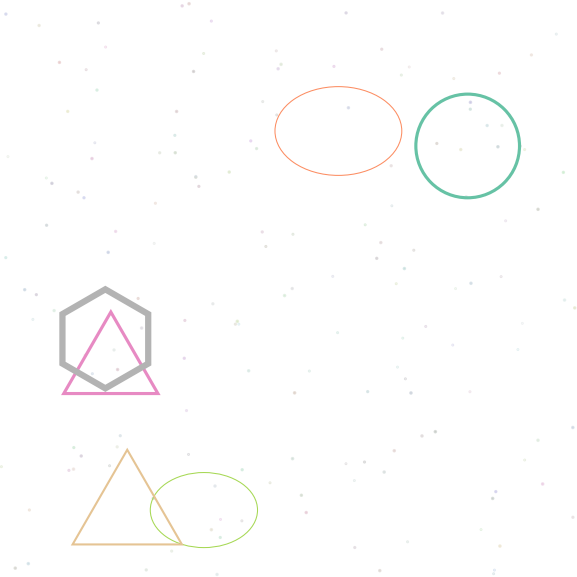[{"shape": "circle", "thickness": 1.5, "radius": 0.45, "center": [0.81, 0.746]}, {"shape": "oval", "thickness": 0.5, "radius": 0.55, "center": [0.586, 0.772]}, {"shape": "triangle", "thickness": 1.5, "radius": 0.47, "center": [0.192, 0.365]}, {"shape": "oval", "thickness": 0.5, "radius": 0.46, "center": [0.353, 0.116]}, {"shape": "triangle", "thickness": 1, "radius": 0.55, "center": [0.22, 0.111]}, {"shape": "hexagon", "thickness": 3, "radius": 0.43, "center": [0.182, 0.412]}]